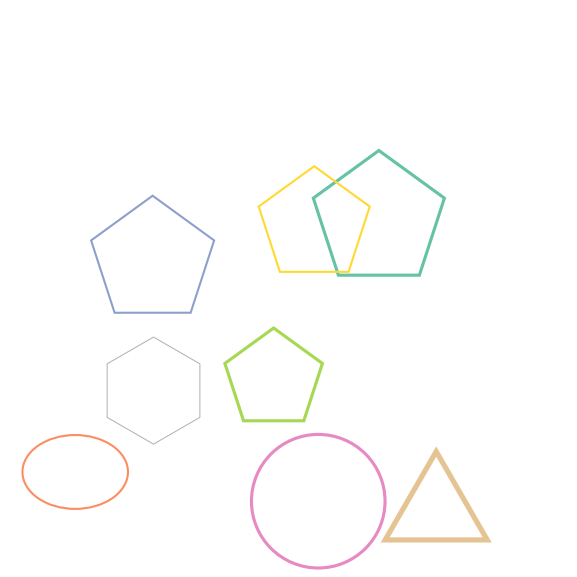[{"shape": "pentagon", "thickness": 1.5, "radius": 0.6, "center": [0.656, 0.619]}, {"shape": "oval", "thickness": 1, "radius": 0.46, "center": [0.13, 0.182]}, {"shape": "pentagon", "thickness": 1, "radius": 0.56, "center": [0.264, 0.548]}, {"shape": "circle", "thickness": 1.5, "radius": 0.58, "center": [0.551, 0.131]}, {"shape": "pentagon", "thickness": 1.5, "radius": 0.44, "center": [0.474, 0.342]}, {"shape": "pentagon", "thickness": 1, "radius": 0.51, "center": [0.544, 0.61]}, {"shape": "triangle", "thickness": 2.5, "radius": 0.51, "center": [0.755, 0.115]}, {"shape": "hexagon", "thickness": 0.5, "radius": 0.46, "center": [0.266, 0.323]}]